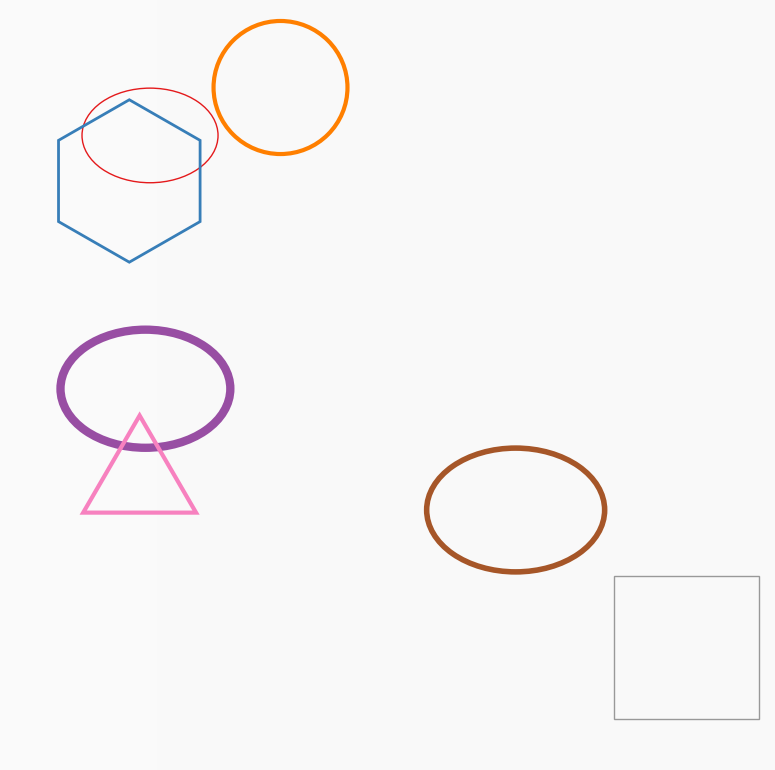[{"shape": "oval", "thickness": 0.5, "radius": 0.44, "center": [0.194, 0.824]}, {"shape": "hexagon", "thickness": 1, "radius": 0.53, "center": [0.167, 0.765]}, {"shape": "oval", "thickness": 3, "radius": 0.55, "center": [0.188, 0.495]}, {"shape": "circle", "thickness": 1.5, "radius": 0.43, "center": [0.362, 0.886]}, {"shape": "oval", "thickness": 2, "radius": 0.57, "center": [0.665, 0.338]}, {"shape": "triangle", "thickness": 1.5, "radius": 0.42, "center": [0.18, 0.376]}, {"shape": "square", "thickness": 0.5, "radius": 0.47, "center": [0.886, 0.159]}]